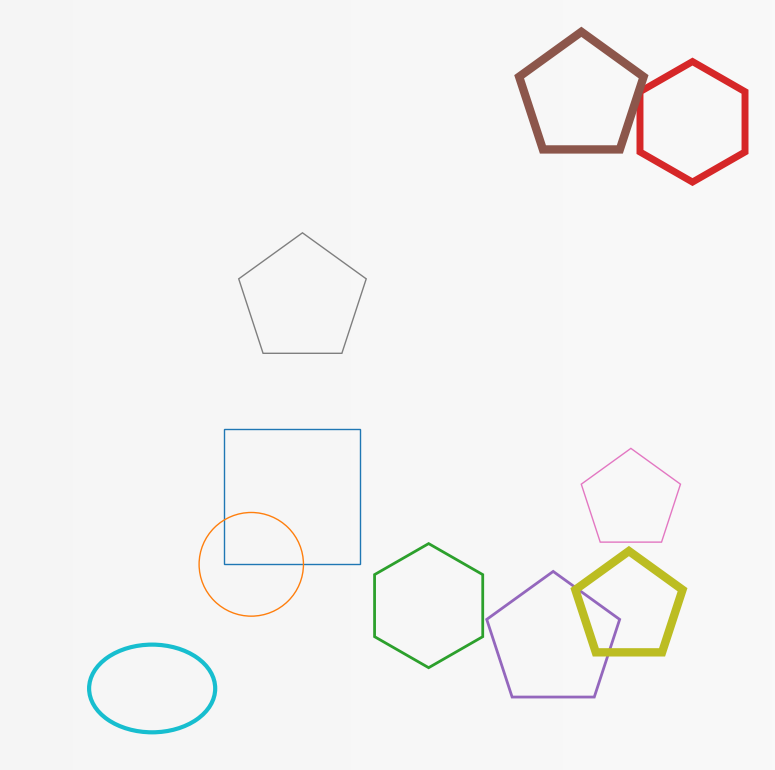[{"shape": "square", "thickness": 0.5, "radius": 0.44, "center": [0.377, 0.355]}, {"shape": "circle", "thickness": 0.5, "radius": 0.34, "center": [0.324, 0.267]}, {"shape": "hexagon", "thickness": 1, "radius": 0.4, "center": [0.553, 0.213]}, {"shape": "hexagon", "thickness": 2.5, "radius": 0.39, "center": [0.894, 0.842]}, {"shape": "pentagon", "thickness": 1, "radius": 0.45, "center": [0.714, 0.168]}, {"shape": "pentagon", "thickness": 3, "radius": 0.42, "center": [0.75, 0.874]}, {"shape": "pentagon", "thickness": 0.5, "radius": 0.34, "center": [0.814, 0.35]}, {"shape": "pentagon", "thickness": 0.5, "radius": 0.43, "center": [0.39, 0.611]}, {"shape": "pentagon", "thickness": 3, "radius": 0.36, "center": [0.812, 0.212]}, {"shape": "oval", "thickness": 1.5, "radius": 0.41, "center": [0.196, 0.106]}]